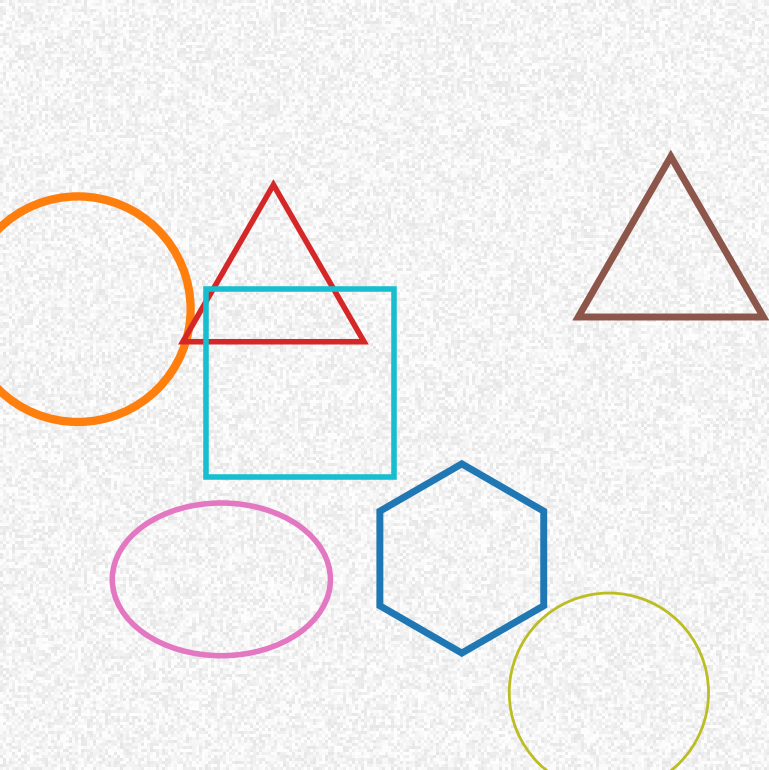[{"shape": "hexagon", "thickness": 2.5, "radius": 0.61, "center": [0.6, 0.275]}, {"shape": "circle", "thickness": 3, "radius": 0.73, "center": [0.101, 0.598]}, {"shape": "triangle", "thickness": 2, "radius": 0.68, "center": [0.355, 0.624]}, {"shape": "triangle", "thickness": 2.5, "radius": 0.69, "center": [0.871, 0.658]}, {"shape": "oval", "thickness": 2, "radius": 0.71, "center": [0.287, 0.248]}, {"shape": "circle", "thickness": 1, "radius": 0.65, "center": [0.791, 0.1]}, {"shape": "square", "thickness": 2, "radius": 0.61, "center": [0.389, 0.503]}]